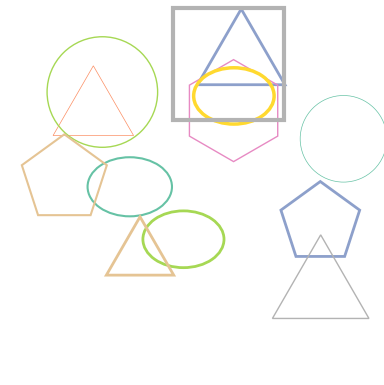[{"shape": "oval", "thickness": 1.5, "radius": 0.55, "center": [0.337, 0.515]}, {"shape": "circle", "thickness": 0.5, "radius": 0.56, "center": [0.892, 0.639]}, {"shape": "triangle", "thickness": 0.5, "radius": 0.6, "center": [0.242, 0.708]}, {"shape": "triangle", "thickness": 2, "radius": 0.66, "center": [0.627, 0.846]}, {"shape": "pentagon", "thickness": 2, "radius": 0.54, "center": [0.832, 0.421]}, {"shape": "hexagon", "thickness": 1, "radius": 0.66, "center": [0.607, 0.713]}, {"shape": "oval", "thickness": 2, "radius": 0.53, "center": [0.476, 0.379]}, {"shape": "circle", "thickness": 1, "radius": 0.72, "center": [0.266, 0.761]}, {"shape": "oval", "thickness": 2.5, "radius": 0.52, "center": [0.607, 0.751]}, {"shape": "pentagon", "thickness": 1.5, "radius": 0.58, "center": [0.167, 0.535]}, {"shape": "triangle", "thickness": 2, "radius": 0.5, "center": [0.364, 0.336]}, {"shape": "square", "thickness": 3, "radius": 0.72, "center": [0.594, 0.834]}, {"shape": "triangle", "thickness": 1, "radius": 0.72, "center": [0.833, 0.245]}]